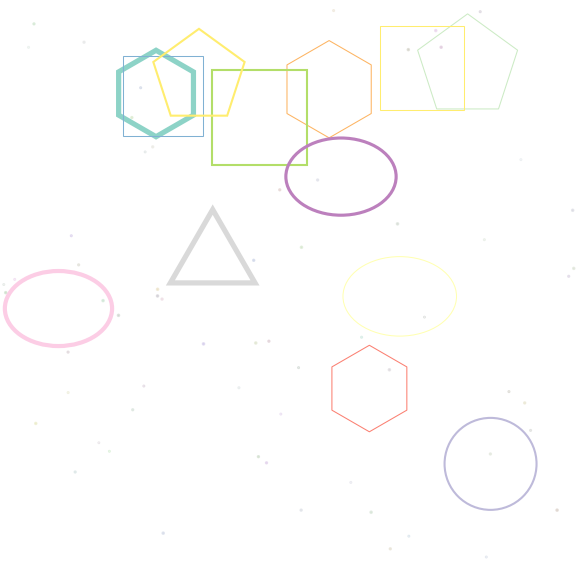[{"shape": "hexagon", "thickness": 2.5, "radius": 0.37, "center": [0.27, 0.837]}, {"shape": "oval", "thickness": 0.5, "radius": 0.49, "center": [0.692, 0.486]}, {"shape": "circle", "thickness": 1, "radius": 0.4, "center": [0.849, 0.196]}, {"shape": "hexagon", "thickness": 0.5, "radius": 0.37, "center": [0.64, 0.326]}, {"shape": "square", "thickness": 0.5, "radius": 0.35, "center": [0.282, 0.833]}, {"shape": "hexagon", "thickness": 0.5, "radius": 0.42, "center": [0.57, 0.845]}, {"shape": "square", "thickness": 1, "radius": 0.41, "center": [0.449, 0.795]}, {"shape": "oval", "thickness": 2, "radius": 0.46, "center": [0.101, 0.465]}, {"shape": "triangle", "thickness": 2.5, "radius": 0.42, "center": [0.368, 0.552]}, {"shape": "oval", "thickness": 1.5, "radius": 0.48, "center": [0.59, 0.693]}, {"shape": "pentagon", "thickness": 0.5, "radius": 0.46, "center": [0.81, 0.884]}, {"shape": "square", "thickness": 0.5, "radius": 0.36, "center": [0.73, 0.882]}, {"shape": "pentagon", "thickness": 1, "radius": 0.42, "center": [0.345, 0.866]}]